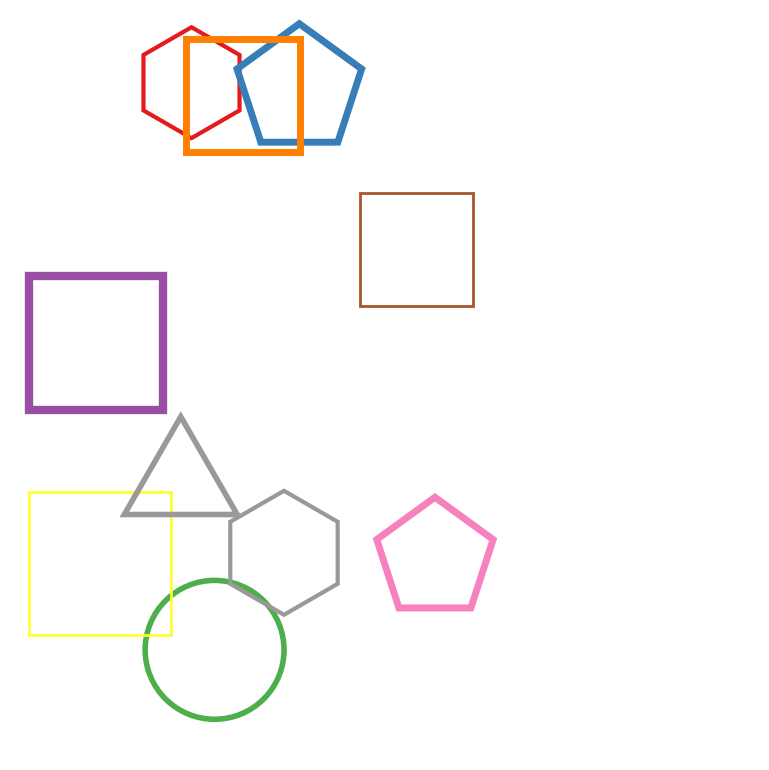[{"shape": "hexagon", "thickness": 1.5, "radius": 0.36, "center": [0.249, 0.893]}, {"shape": "pentagon", "thickness": 2.5, "radius": 0.43, "center": [0.389, 0.884]}, {"shape": "circle", "thickness": 2, "radius": 0.45, "center": [0.279, 0.156]}, {"shape": "square", "thickness": 3, "radius": 0.44, "center": [0.124, 0.554]}, {"shape": "square", "thickness": 2.5, "radius": 0.37, "center": [0.315, 0.876]}, {"shape": "square", "thickness": 1, "radius": 0.46, "center": [0.13, 0.268]}, {"shape": "square", "thickness": 1, "radius": 0.37, "center": [0.54, 0.676]}, {"shape": "pentagon", "thickness": 2.5, "radius": 0.4, "center": [0.565, 0.275]}, {"shape": "hexagon", "thickness": 1.5, "radius": 0.4, "center": [0.369, 0.282]}, {"shape": "triangle", "thickness": 2, "radius": 0.42, "center": [0.235, 0.374]}]